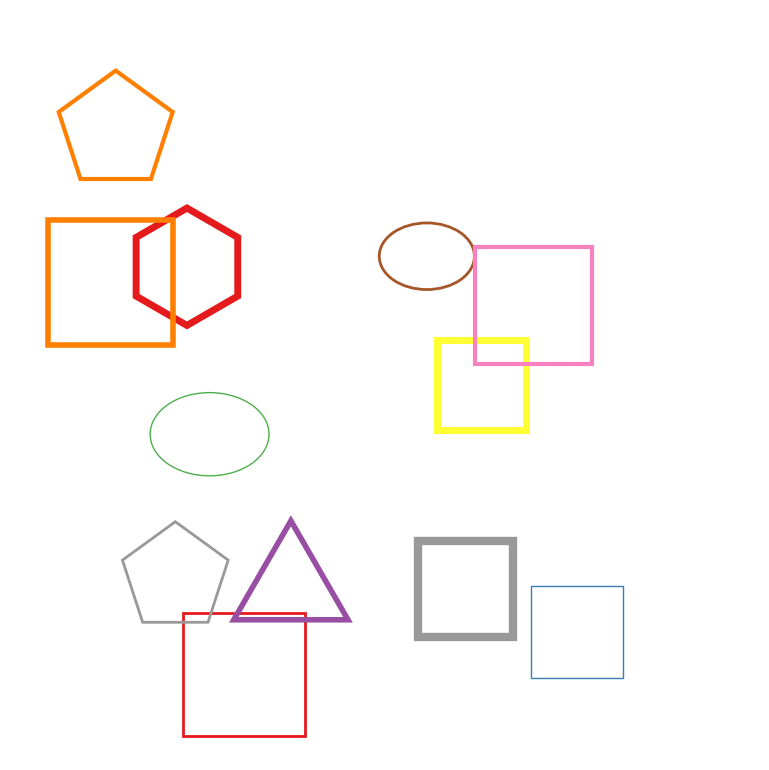[{"shape": "square", "thickness": 1, "radius": 0.4, "center": [0.317, 0.124]}, {"shape": "hexagon", "thickness": 2.5, "radius": 0.38, "center": [0.243, 0.654]}, {"shape": "square", "thickness": 0.5, "radius": 0.3, "center": [0.749, 0.179]}, {"shape": "oval", "thickness": 0.5, "radius": 0.39, "center": [0.272, 0.436]}, {"shape": "triangle", "thickness": 2, "radius": 0.43, "center": [0.378, 0.238]}, {"shape": "pentagon", "thickness": 1.5, "radius": 0.39, "center": [0.15, 0.83]}, {"shape": "square", "thickness": 2, "radius": 0.41, "center": [0.144, 0.634]}, {"shape": "square", "thickness": 2.5, "radius": 0.29, "center": [0.625, 0.5]}, {"shape": "oval", "thickness": 1, "radius": 0.31, "center": [0.554, 0.667]}, {"shape": "square", "thickness": 1.5, "radius": 0.38, "center": [0.693, 0.604]}, {"shape": "pentagon", "thickness": 1, "radius": 0.36, "center": [0.228, 0.25]}, {"shape": "square", "thickness": 3, "radius": 0.31, "center": [0.605, 0.235]}]